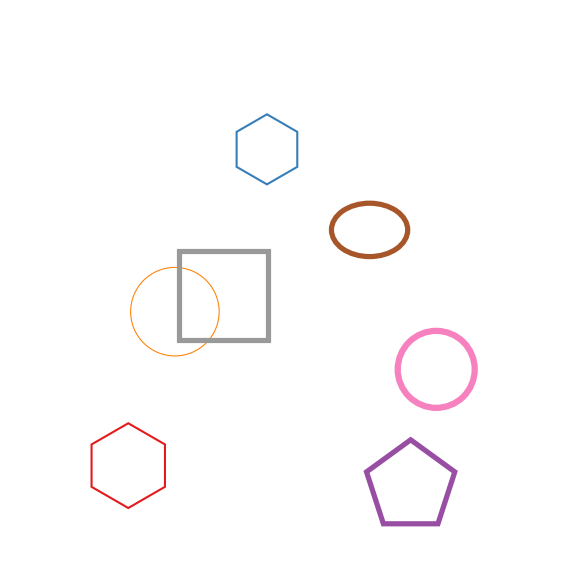[{"shape": "hexagon", "thickness": 1, "radius": 0.37, "center": [0.222, 0.193]}, {"shape": "hexagon", "thickness": 1, "radius": 0.3, "center": [0.462, 0.741]}, {"shape": "pentagon", "thickness": 2.5, "radius": 0.4, "center": [0.711, 0.157]}, {"shape": "circle", "thickness": 0.5, "radius": 0.38, "center": [0.303, 0.459]}, {"shape": "oval", "thickness": 2.5, "radius": 0.33, "center": [0.64, 0.601]}, {"shape": "circle", "thickness": 3, "radius": 0.33, "center": [0.755, 0.36]}, {"shape": "square", "thickness": 2.5, "radius": 0.39, "center": [0.387, 0.488]}]